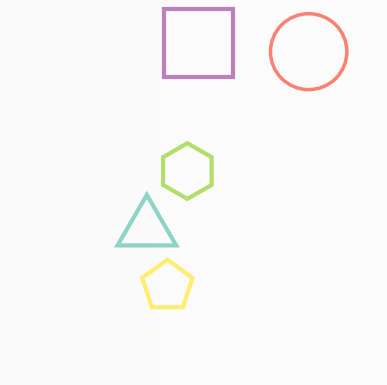[{"shape": "triangle", "thickness": 3, "radius": 0.44, "center": [0.379, 0.406]}, {"shape": "circle", "thickness": 2.5, "radius": 0.49, "center": [0.797, 0.866]}, {"shape": "hexagon", "thickness": 3, "radius": 0.36, "center": [0.484, 0.556]}, {"shape": "square", "thickness": 3, "radius": 0.44, "center": [0.512, 0.889]}, {"shape": "pentagon", "thickness": 3, "radius": 0.34, "center": [0.432, 0.257]}]